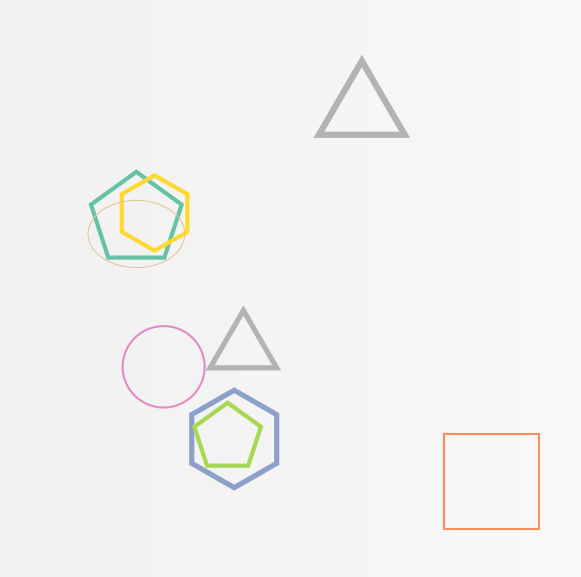[{"shape": "pentagon", "thickness": 2, "radius": 0.41, "center": [0.235, 0.619]}, {"shape": "square", "thickness": 1, "radius": 0.41, "center": [0.846, 0.165]}, {"shape": "hexagon", "thickness": 2.5, "radius": 0.42, "center": [0.403, 0.239]}, {"shape": "circle", "thickness": 1, "radius": 0.35, "center": [0.282, 0.364]}, {"shape": "pentagon", "thickness": 2, "radius": 0.3, "center": [0.392, 0.242]}, {"shape": "hexagon", "thickness": 2, "radius": 0.33, "center": [0.266, 0.63]}, {"shape": "oval", "thickness": 0.5, "radius": 0.42, "center": [0.235, 0.594]}, {"shape": "triangle", "thickness": 3, "radius": 0.43, "center": [0.622, 0.808]}, {"shape": "triangle", "thickness": 2.5, "radius": 0.33, "center": [0.419, 0.395]}]